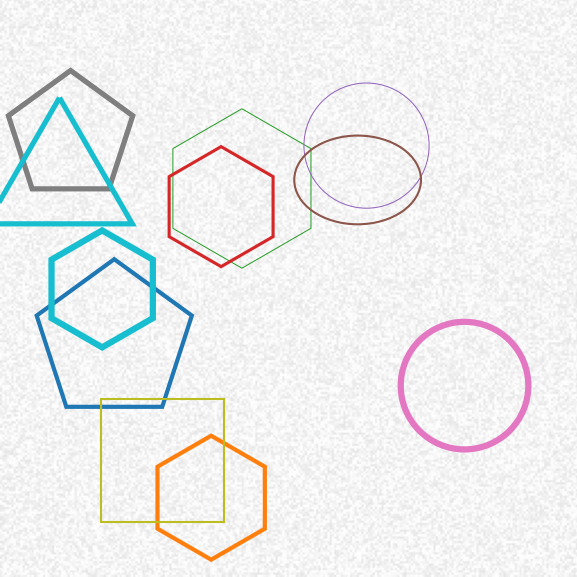[{"shape": "pentagon", "thickness": 2, "radius": 0.71, "center": [0.198, 0.409]}, {"shape": "hexagon", "thickness": 2, "radius": 0.54, "center": [0.366, 0.137]}, {"shape": "hexagon", "thickness": 0.5, "radius": 0.69, "center": [0.419, 0.673]}, {"shape": "hexagon", "thickness": 1.5, "radius": 0.52, "center": [0.383, 0.641]}, {"shape": "circle", "thickness": 0.5, "radius": 0.54, "center": [0.635, 0.747]}, {"shape": "oval", "thickness": 1, "radius": 0.55, "center": [0.619, 0.688]}, {"shape": "circle", "thickness": 3, "radius": 0.55, "center": [0.804, 0.331]}, {"shape": "pentagon", "thickness": 2.5, "radius": 0.57, "center": [0.122, 0.764]}, {"shape": "square", "thickness": 1, "radius": 0.53, "center": [0.281, 0.202]}, {"shape": "hexagon", "thickness": 3, "radius": 0.51, "center": [0.177, 0.499]}, {"shape": "triangle", "thickness": 2.5, "radius": 0.73, "center": [0.103, 0.684]}]